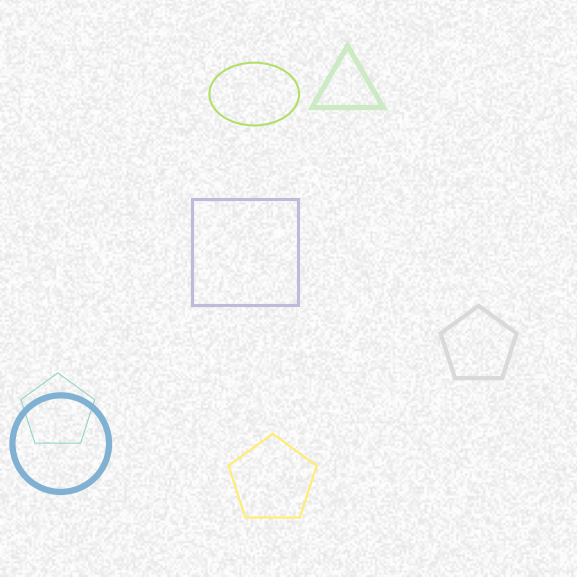[{"shape": "pentagon", "thickness": 0.5, "radius": 0.34, "center": [0.1, 0.286]}, {"shape": "square", "thickness": 1.5, "radius": 0.46, "center": [0.425, 0.563]}, {"shape": "circle", "thickness": 3, "radius": 0.42, "center": [0.105, 0.231]}, {"shape": "oval", "thickness": 1, "radius": 0.39, "center": [0.44, 0.836]}, {"shape": "pentagon", "thickness": 2, "radius": 0.35, "center": [0.829, 0.4]}, {"shape": "triangle", "thickness": 2.5, "radius": 0.36, "center": [0.602, 0.849]}, {"shape": "pentagon", "thickness": 1, "radius": 0.4, "center": [0.472, 0.168]}]